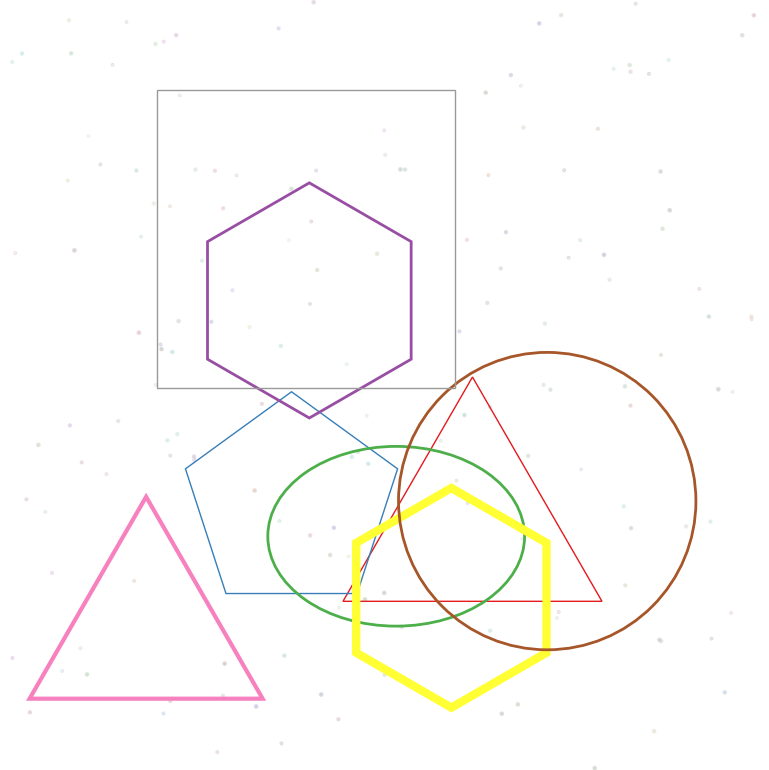[{"shape": "triangle", "thickness": 0.5, "radius": 0.97, "center": [0.614, 0.316]}, {"shape": "pentagon", "thickness": 0.5, "radius": 0.72, "center": [0.379, 0.346]}, {"shape": "oval", "thickness": 1, "radius": 0.83, "center": [0.515, 0.304]}, {"shape": "hexagon", "thickness": 1, "radius": 0.76, "center": [0.402, 0.61]}, {"shape": "hexagon", "thickness": 3, "radius": 0.71, "center": [0.586, 0.224]}, {"shape": "circle", "thickness": 1, "radius": 0.97, "center": [0.711, 0.349]}, {"shape": "triangle", "thickness": 1.5, "radius": 0.87, "center": [0.19, 0.18]}, {"shape": "square", "thickness": 0.5, "radius": 0.97, "center": [0.397, 0.689]}]